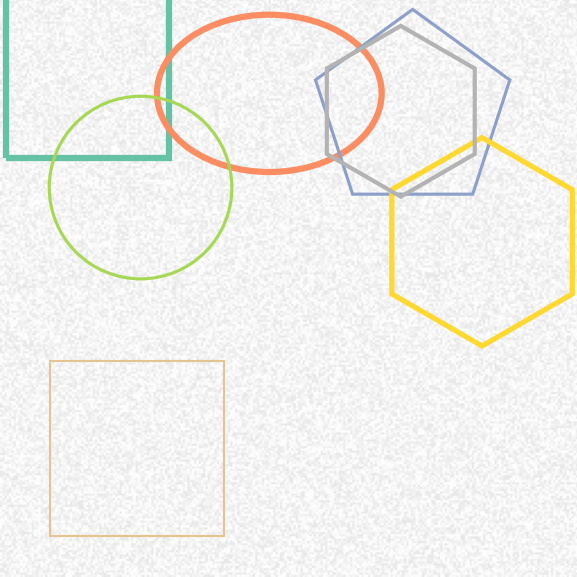[{"shape": "square", "thickness": 3, "radius": 0.71, "center": [0.152, 0.867]}, {"shape": "oval", "thickness": 3, "radius": 0.97, "center": [0.466, 0.837]}, {"shape": "pentagon", "thickness": 1.5, "radius": 0.88, "center": [0.715, 0.806]}, {"shape": "circle", "thickness": 1.5, "radius": 0.79, "center": [0.243, 0.674]}, {"shape": "hexagon", "thickness": 2.5, "radius": 0.9, "center": [0.835, 0.58]}, {"shape": "square", "thickness": 1, "radius": 0.76, "center": [0.237, 0.223]}, {"shape": "hexagon", "thickness": 2, "radius": 0.74, "center": [0.694, 0.806]}]